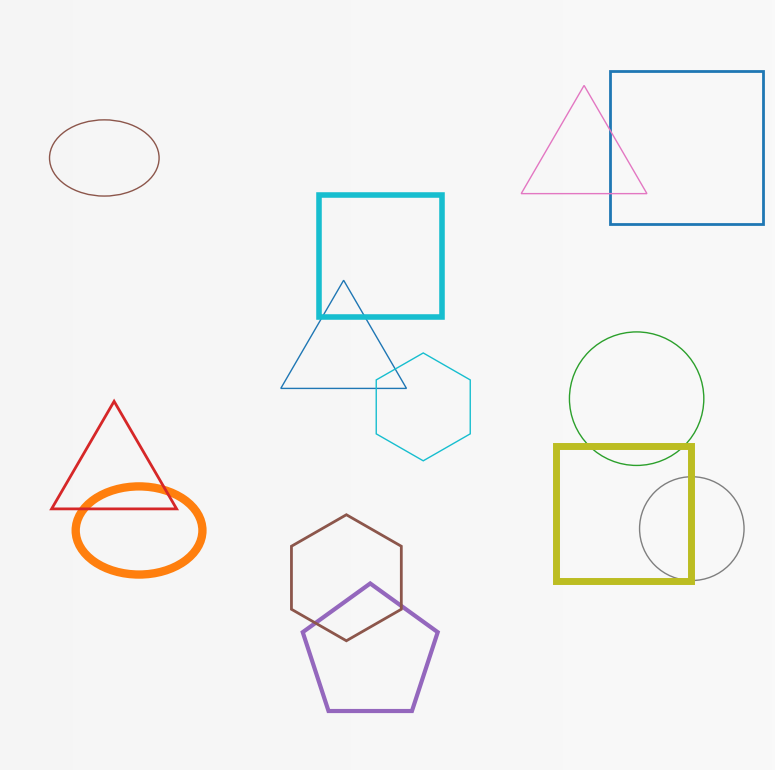[{"shape": "triangle", "thickness": 0.5, "radius": 0.47, "center": [0.443, 0.542]}, {"shape": "square", "thickness": 1, "radius": 0.5, "center": [0.886, 0.808]}, {"shape": "oval", "thickness": 3, "radius": 0.41, "center": [0.179, 0.311]}, {"shape": "circle", "thickness": 0.5, "radius": 0.43, "center": [0.821, 0.482]}, {"shape": "triangle", "thickness": 1, "radius": 0.47, "center": [0.147, 0.386]}, {"shape": "pentagon", "thickness": 1.5, "radius": 0.46, "center": [0.478, 0.151]}, {"shape": "oval", "thickness": 0.5, "radius": 0.35, "center": [0.135, 0.795]}, {"shape": "hexagon", "thickness": 1, "radius": 0.41, "center": [0.447, 0.25]}, {"shape": "triangle", "thickness": 0.5, "radius": 0.47, "center": [0.754, 0.795]}, {"shape": "circle", "thickness": 0.5, "radius": 0.34, "center": [0.893, 0.313]}, {"shape": "square", "thickness": 2.5, "radius": 0.44, "center": [0.804, 0.333]}, {"shape": "hexagon", "thickness": 0.5, "radius": 0.35, "center": [0.546, 0.472]}, {"shape": "square", "thickness": 2, "radius": 0.4, "center": [0.491, 0.667]}]